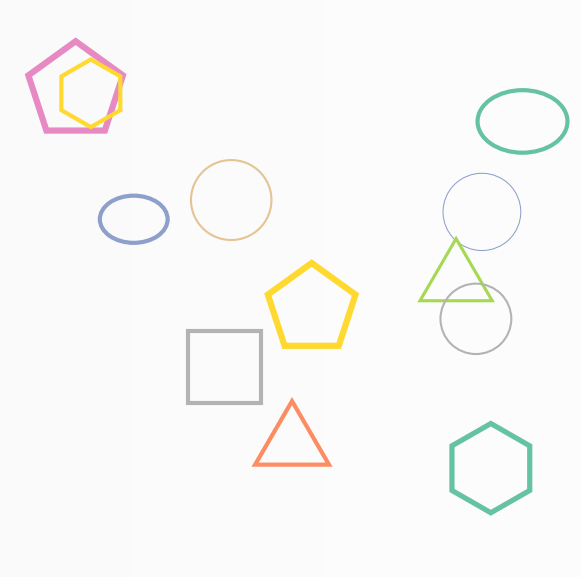[{"shape": "oval", "thickness": 2, "radius": 0.39, "center": [0.899, 0.789]}, {"shape": "hexagon", "thickness": 2.5, "radius": 0.39, "center": [0.844, 0.188]}, {"shape": "triangle", "thickness": 2, "radius": 0.37, "center": [0.502, 0.231]}, {"shape": "circle", "thickness": 0.5, "radius": 0.33, "center": [0.829, 0.632]}, {"shape": "oval", "thickness": 2, "radius": 0.29, "center": [0.23, 0.619]}, {"shape": "pentagon", "thickness": 3, "radius": 0.43, "center": [0.13, 0.842]}, {"shape": "triangle", "thickness": 1.5, "radius": 0.36, "center": [0.785, 0.514]}, {"shape": "hexagon", "thickness": 2, "radius": 0.29, "center": [0.156, 0.838]}, {"shape": "pentagon", "thickness": 3, "radius": 0.4, "center": [0.536, 0.464]}, {"shape": "circle", "thickness": 1, "radius": 0.35, "center": [0.398, 0.653]}, {"shape": "circle", "thickness": 1, "radius": 0.3, "center": [0.819, 0.447]}, {"shape": "square", "thickness": 2, "radius": 0.31, "center": [0.386, 0.364]}]